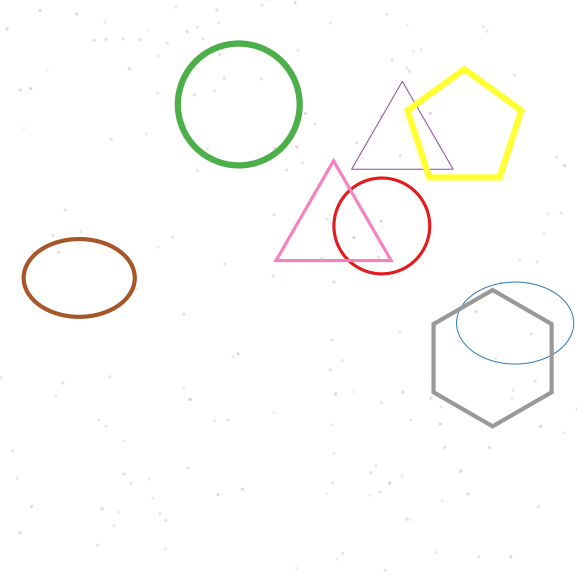[{"shape": "circle", "thickness": 1.5, "radius": 0.41, "center": [0.661, 0.608]}, {"shape": "oval", "thickness": 0.5, "radius": 0.51, "center": [0.892, 0.44]}, {"shape": "circle", "thickness": 3, "radius": 0.53, "center": [0.413, 0.818]}, {"shape": "triangle", "thickness": 0.5, "radius": 0.51, "center": [0.697, 0.757]}, {"shape": "pentagon", "thickness": 3, "radius": 0.52, "center": [0.804, 0.776]}, {"shape": "oval", "thickness": 2, "radius": 0.48, "center": [0.137, 0.518]}, {"shape": "triangle", "thickness": 1.5, "radius": 0.58, "center": [0.578, 0.606]}, {"shape": "hexagon", "thickness": 2, "radius": 0.59, "center": [0.853, 0.379]}]